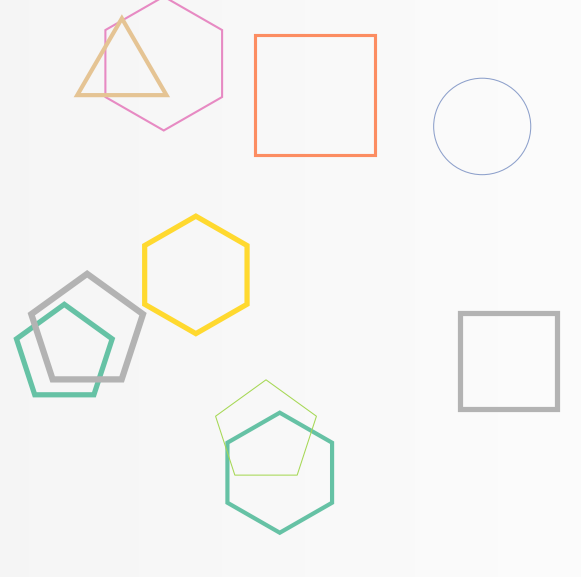[{"shape": "hexagon", "thickness": 2, "radius": 0.52, "center": [0.481, 0.181]}, {"shape": "pentagon", "thickness": 2.5, "radius": 0.43, "center": [0.111, 0.386]}, {"shape": "square", "thickness": 1.5, "radius": 0.52, "center": [0.542, 0.835]}, {"shape": "circle", "thickness": 0.5, "radius": 0.42, "center": [0.83, 0.78]}, {"shape": "hexagon", "thickness": 1, "radius": 0.58, "center": [0.282, 0.889]}, {"shape": "pentagon", "thickness": 0.5, "radius": 0.46, "center": [0.458, 0.25]}, {"shape": "hexagon", "thickness": 2.5, "radius": 0.51, "center": [0.337, 0.523]}, {"shape": "triangle", "thickness": 2, "radius": 0.44, "center": [0.21, 0.879]}, {"shape": "square", "thickness": 2.5, "radius": 0.42, "center": [0.875, 0.374]}, {"shape": "pentagon", "thickness": 3, "radius": 0.51, "center": [0.15, 0.424]}]